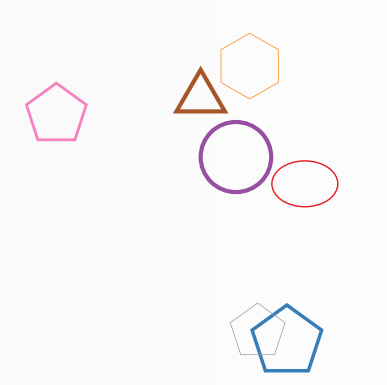[{"shape": "oval", "thickness": 1, "radius": 0.43, "center": [0.787, 0.523]}, {"shape": "pentagon", "thickness": 2.5, "radius": 0.47, "center": [0.74, 0.113]}, {"shape": "circle", "thickness": 3, "radius": 0.46, "center": [0.609, 0.592]}, {"shape": "hexagon", "thickness": 0.5, "radius": 0.43, "center": [0.644, 0.828]}, {"shape": "triangle", "thickness": 3, "radius": 0.36, "center": [0.518, 0.747]}, {"shape": "pentagon", "thickness": 2, "radius": 0.41, "center": [0.145, 0.703]}, {"shape": "pentagon", "thickness": 0.5, "radius": 0.37, "center": [0.665, 0.139]}]